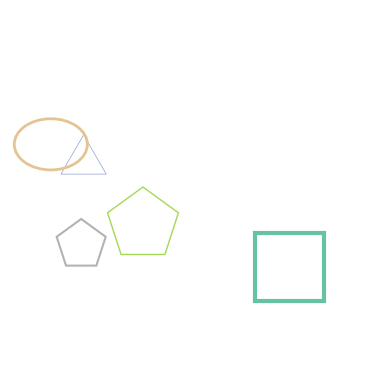[{"shape": "square", "thickness": 3, "radius": 0.44, "center": [0.752, 0.306]}, {"shape": "triangle", "thickness": 0.5, "radius": 0.34, "center": [0.217, 0.582]}, {"shape": "pentagon", "thickness": 1, "radius": 0.48, "center": [0.371, 0.417]}, {"shape": "oval", "thickness": 2, "radius": 0.47, "center": [0.132, 0.625]}, {"shape": "pentagon", "thickness": 1.5, "radius": 0.33, "center": [0.211, 0.364]}]